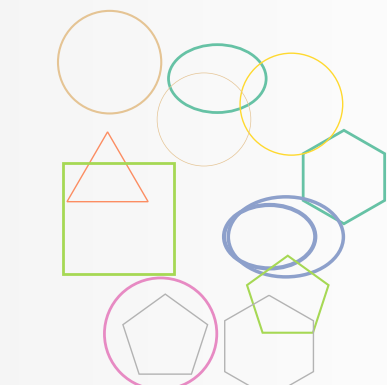[{"shape": "oval", "thickness": 2, "radius": 0.63, "center": [0.561, 0.796]}, {"shape": "hexagon", "thickness": 2, "radius": 0.61, "center": [0.888, 0.54]}, {"shape": "triangle", "thickness": 1, "radius": 0.6, "center": [0.278, 0.537]}, {"shape": "oval", "thickness": 3, "radius": 0.59, "center": [0.696, 0.385]}, {"shape": "oval", "thickness": 2.5, "radius": 0.74, "center": [0.738, 0.385]}, {"shape": "circle", "thickness": 2, "radius": 0.72, "center": [0.414, 0.133]}, {"shape": "pentagon", "thickness": 1.5, "radius": 0.55, "center": [0.743, 0.225]}, {"shape": "square", "thickness": 2, "radius": 0.72, "center": [0.306, 0.432]}, {"shape": "circle", "thickness": 1, "radius": 0.66, "center": [0.752, 0.729]}, {"shape": "circle", "thickness": 1.5, "radius": 0.67, "center": [0.283, 0.839]}, {"shape": "circle", "thickness": 0.5, "radius": 0.6, "center": [0.526, 0.69]}, {"shape": "hexagon", "thickness": 1, "radius": 0.66, "center": [0.694, 0.101]}, {"shape": "pentagon", "thickness": 1, "radius": 0.57, "center": [0.426, 0.121]}]